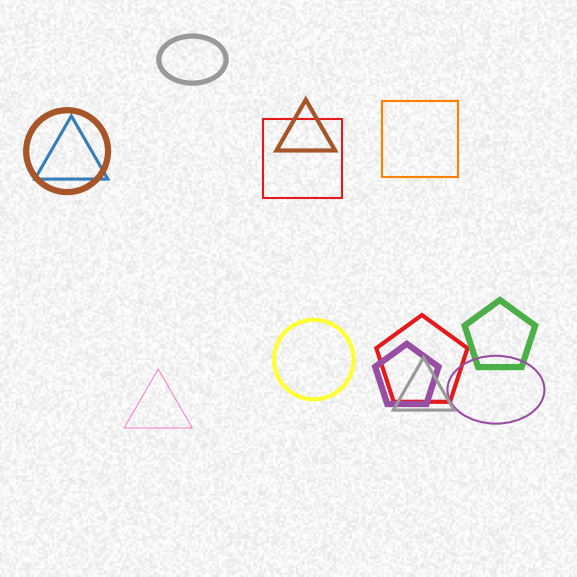[{"shape": "square", "thickness": 1, "radius": 0.34, "center": [0.524, 0.724]}, {"shape": "pentagon", "thickness": 2, "radius": 0.42, "center": [0.731, 0.371]}, {"shape": "triangle", "thickness": 1.5, "radius": 0.36, "center": [0.124, 0.726]}, {"shape": "pentagon", "thickness": 3, "radius": 0.32, "center": [0.866, 0.415]}, {"shape": "oval", "thickness": 1, "radius": 0.42, "center": [0.859, 0.324]}, {"shape": "pentagon", "thickness": 3, "radius": 0.29, "center": [0.704, 0.346]}, {"shape": "square", "thickness": 1, "radius": 0.33, "center": [0.727, 0.758]}, {"shape": "circle", "thickness": 2, "radius": 0.34, "center": [0.543, 0.376]}, {"shape": "circle", "thickness": 3, "radius": 0.35, "center": [0.116, 0.737]}, {"shape": "triangle", "thickness": 2, "radius": 0.29, "center": [0.529, 0.768]}, {"shape": "triangle", "thickness": 0.5, "radius": 0.34, "center": [0.274, 0.292]}, {"shape": "oval", "thickness": 2.5, "radius": 0.29, "center": [0.333, 0.896]}, {"shape": "triangle", "thickness": 1.5, "radius": 0.3, "center": [0.734, 0.319]}]